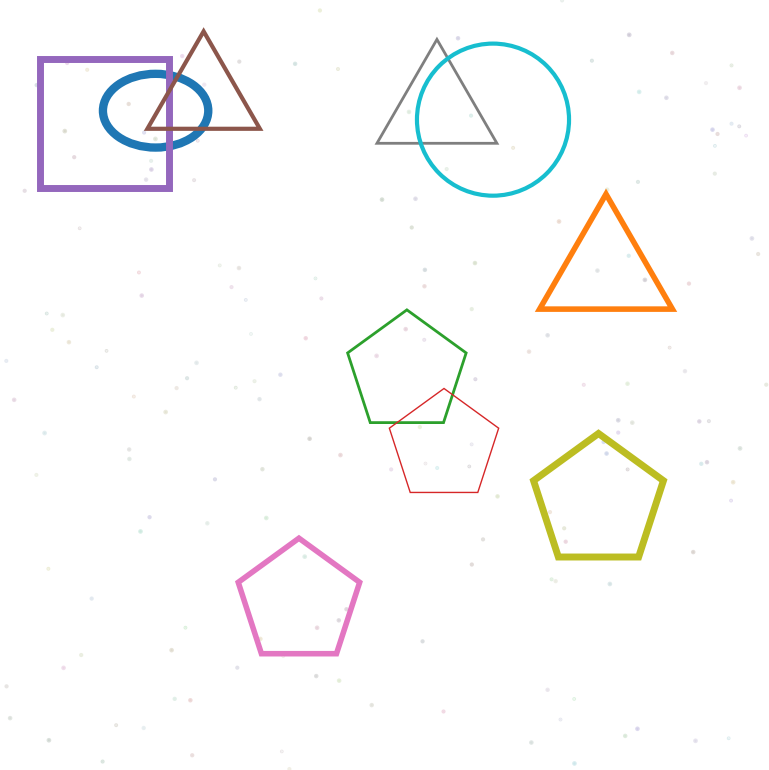[{"shape": "oval", "thickness": 3, "radius": 0.34, "center": [0.202, 0.856]}, {"shape": "triangle", "thickness": 2, "radius": 0.5, "center": [0.787, 0.648]}, {"shape": "pentagon", "thickness": 1, "radius": 0.4, "center": [0.528, 0.517]}, {"shape": "pentagon", "thickness": 0.5, "radius": 0.37, "center": [0.577, 0.421]}, {"shape": "square", "thickness": 2.5, "radius": 0.42, "center": [0.136, 0.84]}, {"shape": "triangle", "thickness": 1.5, "radius": 0.42, "center": [0.264, 0.875]}, {"shape": "pentagon", "thickness": 2, "radius": 0.41, "center": [0.388, 0.218]}, {"shape": "triangle", "thickness": 1, "radius": 0.45, "center": [0.567, 0.859]}, {"shape": "pentagon", "thickness": 2.5, "radius": 0.44, "center": [0.777, 0.348]}, {"shape": "circle", "thickness": 1.5, "radius": 0.49, "center": [0.64, 0.845]}]